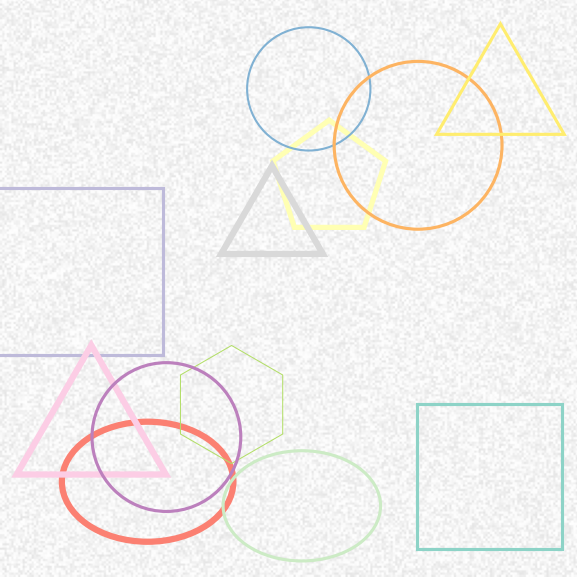[{"shape": "square", "thickness": 1.5, "radius": 0.63, "center": [0.847, 0.174]}, {"shape": "pentagon", "thickness": 2.5, "radius": 0.51, "center": [0.57, 0.688]}, {"shape": "square", "thickness": 1.5, "radius": 0.72, "center": [0.137, 0.529]}, {"shape": "oval", "thickness": 3, "radius": 0.74, "center": [0.256, 0.165]}, {"shape": "circle", "thickness": 1, "radius": 0.53, "center": [0.535, 0.845]}, {"shape": "circle", "thickness": 1.5, "radius": 0.73, "center": [0.724, 0.748]}, {"shape": "hexagon", "thickness": 0.5, "radius": 0.51, "center": [0.401, 0.299]}, {"shape": "triangle", "thickness": 3, "radius": 0.75, "center": [0.158, 0.252]}, {"shape": "triangle", "thickness": 3, "radius": 0.51, "center": [0.471, 0.61]}, {"shape": "circle", "thickness": 1.5, "radius": 0.64, "center": [0.288, 0.242]}, {"shape": "oval", "thickness": 1.5, "radius": 0.68, "center": [0.523, 0.123]}, {"shape": "triangle", "thickness": 1.5, "radius": 0.64, "center": [0.867, 0.83]}]